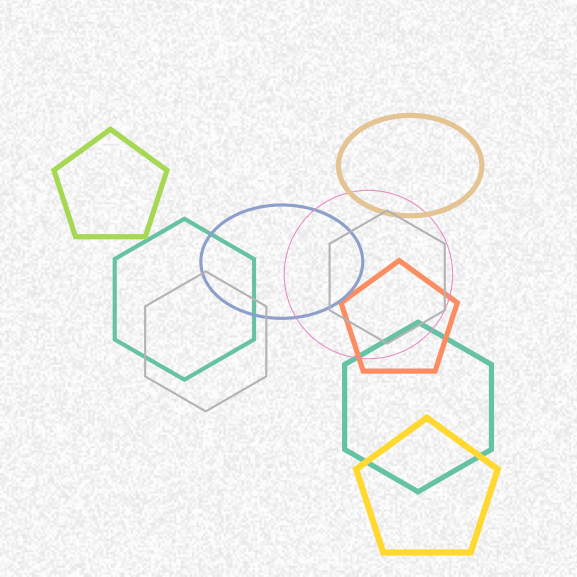[{"shape": "hexagon", "thickness": 2, "radius": 0.7, "center": [0.319, 0.481]}, {"shape": "hexagon", "thickness": 2.5, "radius": 0.73, "center": [0.724, 0.294]}, {"shape": "pentagon", "thickness": 2.5, "radius": 0.53, "center": [0.691, 0.442]}, {"shape": "oval", "thickness": 1.5, "radius": 0.7, "center": [0.488, 0.546]}, {"shape": "circle", "thickness": 0.5, "radius": 0.73, "center": [0.638, 0.524]}, {"shape": "pentagon", "thickness": 2.5, "radius": 0.51, "center": [0.191, 0.672]}, {"shape": "pentagon", "thickness": 3, "radius": 0.64, "center": [0.739, 0.147]}, {"shape": "oval", "thickness": 2.5, "radius": 0.62, "center": [0.71, 0.712]}, {"shape": "hexagon", "thickness": 1, "radius": 0.58, "center": [0.67, 0.519]}, {"shape": "hexagon", "thickness": 1, "radius": 0.61, "center": [0.356, 0.408]}]